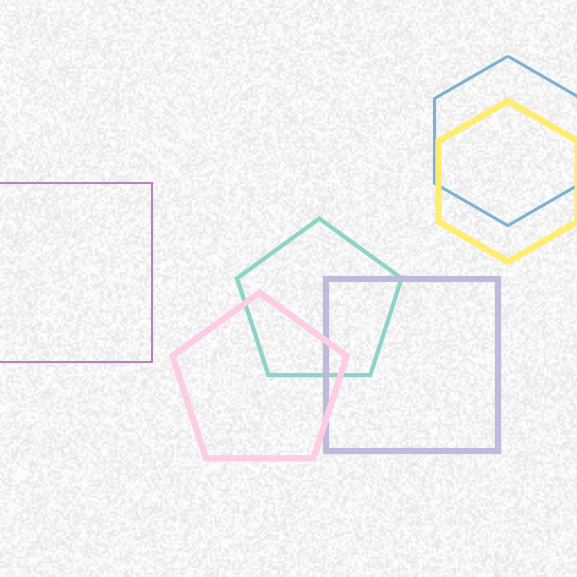[{"shape": "pentagon", "thickness": 2, "radius": 0.75, "center": [0.553, 0.471]}, {"shape": "square", "thickness": 3, "radius": 0.74, "center": [0.713, 0.367]}, {"shape": "hexagon", "thickness": 1.5, "radius": 0.73, "center": [0.879, 0.755]}, {"shape": "pentagon", "thickness": 3, "radius": 0.79, "center": [0.45, 0.334]}, {"shape": "square", "thickness": 1, "radius": 0.77, "center": [0.108, 0.528]}, {"shape": "hexagon", "thickness": 3, "radius": 0.7, "center": [0.88, 0.685]}]